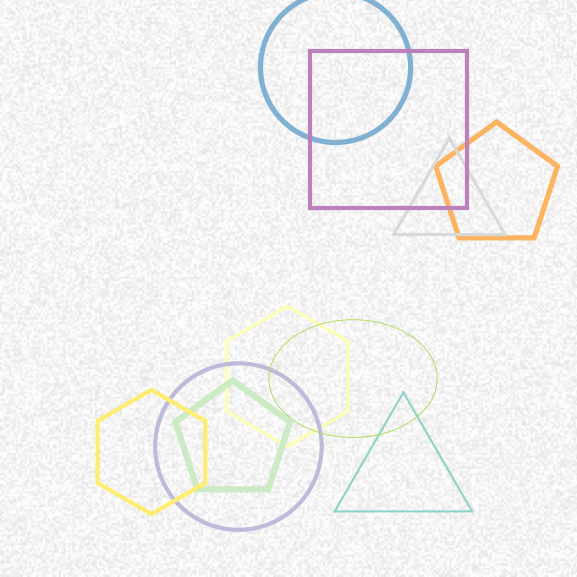[{"shape": "triangle", "thickness": 1, "radius": 0.69, "center": [0.698, 0.182]}, {"shape": "hexagon", "thickness": 1.5, "radius": 0.61, "center": [0.498, 0.348]}, {"shape": "circle", "thickness": 2, "radius": 0.72, "center": [0.413, 0.226]}, {"shape": "circle", "thickness": 2.5, "radius": 0.65, "center": [0.581, 0.882]}, {"shape": "pentagon", "thickness": 2.5, "radius": 0.55, "center": [0.86, 0.677]}, {"shape": "oval", "thickness": 0.5, "radius": 0.73, "center": [0.611, 0.344]}, {"shape": "triangle", "thickness": 1.5, "radius": 0.56, "center": [0.778, 0.649]}, {"shape": "square", "thickness": 2, "radius": 0.68, "center": [0.673, 0.776]}, {"shape": "pentagon", "thickness": 3, "radius": 0.52, "center": [0.403, 0.236]}, {"shape": "hexagon", "thickness": 2, "radius": 0.54, "center": [0.262, 0.216]}]